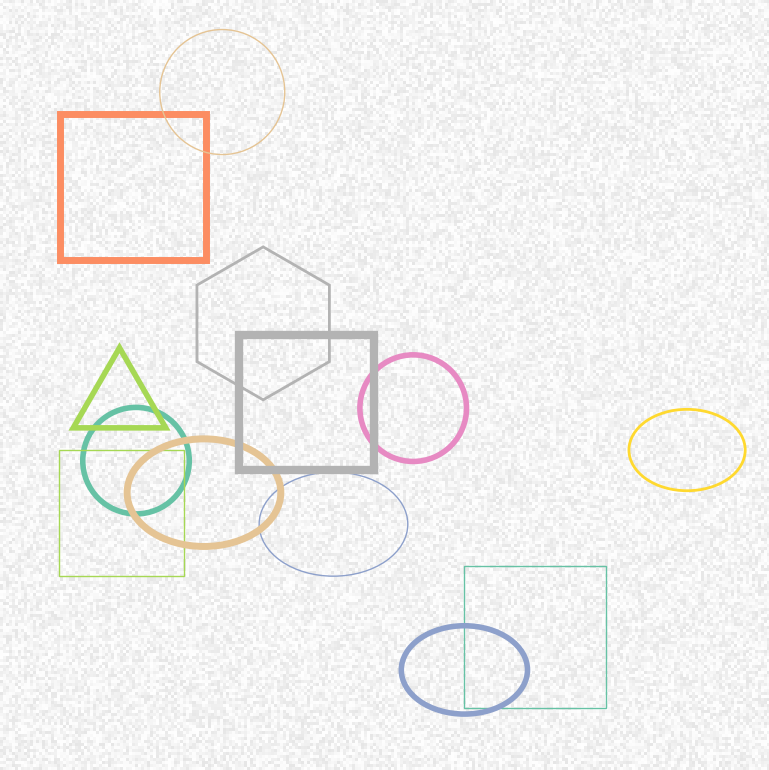[{"shape": "circle", "thickness": 2, "radius": 0.35, "center": [0.177, 0.402]}, {"shape": "square", "thickness": 0.5, "radius": 0.46, "center": [0.695, 0.172]}, {"shape": "square", "thickness": 2.5, "radius": 0.47, "center": [0.172, 0.757]}, {"shape": "oval", "thickness": 0.5, "radius": 0.48, "center": [0.433, 0.319]}, {"shape": "oval", "thickness": 2, "radius": 0.41, "center": [0.603, 0.13]}, {"shape": "circle", "thickness": 2, "radius": 0.35, "center": [0.537, 0.47]}, {"shape": "square", "thickness": 0.5, "radius": 0.41, "center": [0.158, 0.334]}, {"shape": "triangle", "thickness": 2, "radius": 0.35, "center": [0.155, 0.479]}, {"shape": "oval", "thickness": 1, "radius": 0.38, "center": [0.892, 0.416]}, {"shape": "circle", "thickness": 0.5, "radius": 0.41, "center": [0.289, 0.88]}, {"shape": "oval", "thickness": 2.5, "radius": 0.5, "center": [0.265, 0.36]}, {"shape": "hexagon", "thickness": 1, "radius": 0.5, "center": [0.342, 0.58]}, {"shape": "square", "thickness": 3, "radius": 0.44, "center": [0.398, 0.477]}]